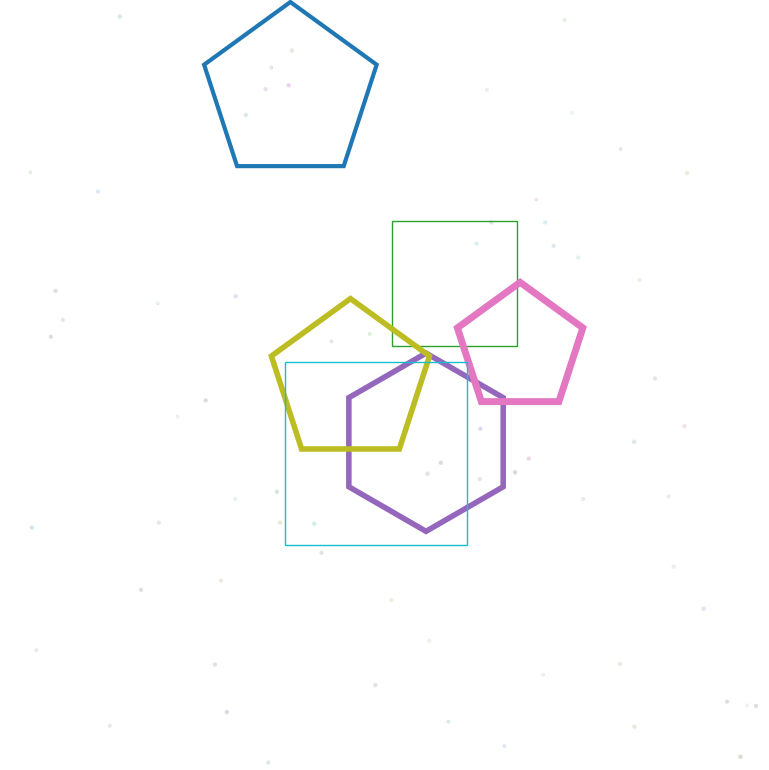[{"shape": "pentagon", "thickness": 1.5, "radius": 0.59, "center": [0.377, 0.88]}, {"shape": "square", "thickness": 0.5, "radius": 0.4, "center": [0.59, 0.632]}, {"shape": "hexagon", "thickness": 2, "radius": 0.58, "center": [0.553, 0.426]}, {"shape": "pentagon", "thickness": 2.5, "radius": 0.43, "center": [0.675, 0.548]}, {"shape": "pentagon", "thickness": 2, "radius": 0.54, "center": [0.455, 0.504]}, {"shape": "square", "thickness": 0.5, "radius": 0.59, "center": [0.488, 0.411]}]